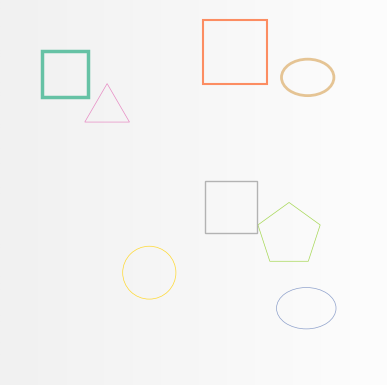[{"shape": "square", "thickness": 2.5, "radius": 0.3, "center": [0.167, 0.808]}, {"shape": "square", "thickness": 1.5, "radius": 0.42, "center": [0.607, 0.865]}, {"shape": "oval", "thickness": 0.5, "radius": 0.38, "center": [0.79, 0.199]}, {"shape": "triangle", "thickness": 0.5, "radius": 0.33, "center": [0.276, 0.716]}, {"shape": "pentagon", "thickness": 0.5, "radius": 0.42, "center": [0.746, 0.39]}, {"shape": "circle", "thickness": 0.5, "radius": 0.34, "center": [0.385, 0.292]}, {"shape": "oval", "thickness": 2, "radius": 0.34, "center": [0.794, 0.799]}, {"shape": "square", "thickness": 1, "radius": 0.34, "center": [0.596, 0.462]}]